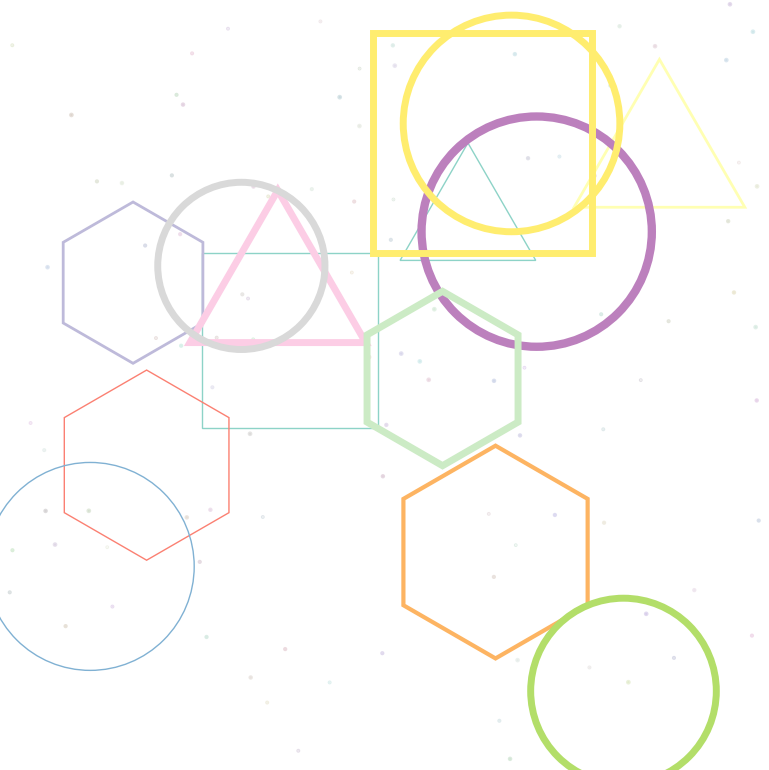[{"shape": "square", "thickness": 0.5, "radius": 0.57, "center": [0.377, 0.558]}, {"shape": "triangle", "thickness": 0.5, "radius": 0.51, "center": [0.608, 0.713]}, {"shape": "triangle", "thickness": 1, "radius": 0.64, "center": [0.856, 0.795]}, {"shape": "hexagon", "thickness": 1, "radius": 0.52, "center": [0.173, 0.633]}, {"shape": "hexagon", "thickness": 0.5, "radius": 0.62, "center": [0.19, 0.396]}, {"shape": "circle", "thickness": 0.5, "radius": 0.68, "center": [0.117, 0.264]}, {"shape": "hexagon", "thickness": 1.5, "radius": 0.69, "center": [0.644, 0.283]}, {"shape": "circle", "thickness": 2.5, "radius": 0.6, "center": [0.81, 0.103]}, {"shape": "triangle", "thickness": 2.5, "radius": 0.66, "center": [0.361, 0.621]}, {"shape": "circle", "thickness": 2.5, "radius": 0.54, "center": [0.313, 0.655]}, {"shape": "circle", "thickness": 3, "radius": 0.75, "center": [0.697, 0.699]}, {"shape": "hexagon", "thickness": 2.5, "radius": 0.57, "center": [0.575, 0.508]}, {"shape": "square", "thickness": 2.5, "radius": 0.71, "center": [0.627, 0.814]}, {"shape": "circle", "thickness": 2.5, "radius": 0.7, "center": [0.664, 0.84]}]